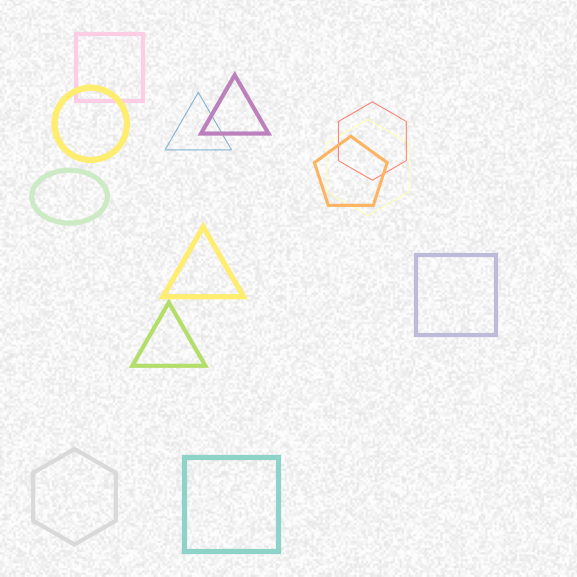[{"shape": "square", "thickness": 2.5, "radius": 0.41, "center": [0.4, 0.127]}, {"shape": "hexagon", "thickness": 0.5, "radius": 0.42, "center": [0.637, 0.709]}, {"shape": "square", "thickness": 2, "radius": 0.35, "center": [0.79, 0.489]}, {"shape": "hexagon", "thickness": 0.5, "radius": 0.34, "center": [0.645, 0.755]}, {"shape": "triangle", "thickness": 0.5, "radius": 0.33, "center": [0.343, 0.773]}, {"shape": "pentagon", "thickness": 1.5, "radius": 0.33, "center": [0.607, 0.697]}, {"shape": "triangle", "thickness": 2, "radius": 0.37, "center": [0.292, 0.402]}, {"shape": "square", "thickness": 2, "radius": 0.29, "center": [0.189, 0.883]}, {"shape": "hexagon", "thickness": 2, "radius": 0.41, "center": [0.129, 0.139]}, {"shape": "triangle", "thickness": 2, "radius": 0.34, "center": [0.406, 0.802]}, {"shape": "oval", "thickness": 2.5, "radius": 0.33, "center": [0.12, 0.659]}, {"shape": "circle", "thickness": 3, "radius": 0.31, "center": [0.157, 0.785]}, {"shape": "triangle", "thickness": 2.5, "radius": 0.4, "center": [0.352, 0.526]}]